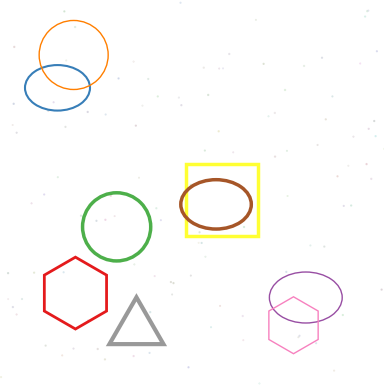[{"shape": "hexagon", "thickness": 2, "radius": 0.47, "center": [0.196, 0.239]}, {"shape": "oval", "thickness": 1.5, "radius": 0.42, "center": [0.149, 0.772]}, {"shape": "circle", "thickness": 2.5, "radius": 0.44, "center": [0.303, 0.411]}, {"shape": "oval", "thickness": 1, "radius": 0.47, "center": [0.794, 0.227]}, {"shape": "circle", "thickness": 1, "radius": 0.45, "center": [0.191, 0.857]}, {"shape": "square", "thickness": 2.5, "radius": 0.47, "center": [0.577, 0.48]}, {"shape": "oval", "thickness": 2.5, "radius": 0.46, "center": [0.561, 0.469]}, {"shape": "hexagon", "thickness": 1, "radius": 0.37, "center": [0.762, 0.155]}, {"shape": "triangle", "thickness": 3, "radius": 0.41, "center": [0.354, 0.147]}]